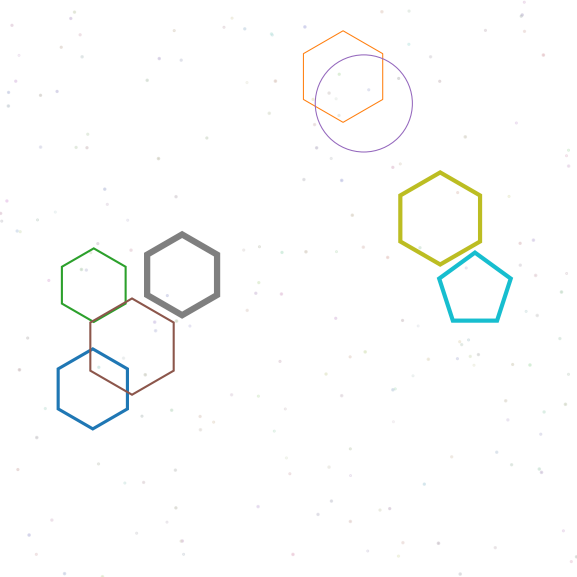[{"shape": "hexagon", "thickness": 1.5, "radius": 0.35, "center": [0.161, 0.326]}, {"shape": "hexagon", "thickness": 0.5, "radius": 0.4, "center": [0.594, 0.867]}, {"shape": "hexagon", "thickness": 1, "radius": 0.32, "center": [0.162, 0.505]}, {"shape": "circle", "thickness": 0.5, "radius": 0.42, "center": [0.63, 0.82]}, {"shape": "hexagon", "thickness": 1, "radius": 0.42, "center": [0.229, 0.399]}, {"shape": "hexagon", "thickness": 3, "radius": 0.35, "center": [0.315, 0.523]}, {"shape": "hexagon", "thickness": 2, "radius": 0.4, "center": [0.762, 0.621]}, {"shape": "pentagon", "thickness": 2, "radius": 0.33, "center": [0.822, 0.497]}]